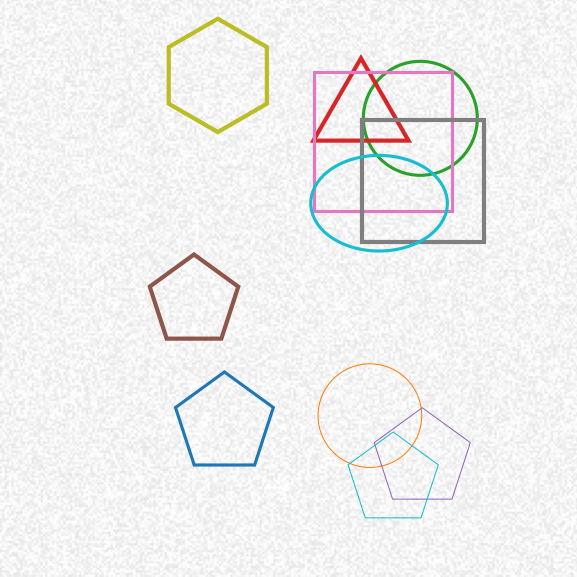[{"shape": "pentagon", "thickness": 1.5, "radius": 0.45, "center": [0.389, 0.266]}, {"shape": "circle", "thickness": 0.5, "radius": 0.45, "center": [0.64, 0.279]}, {"shape": "circle", "thickness": 1.5, "radius": 0.49, "center": [0.728, 0.794]}, {"shape": "triangle", "thickness": 2, "radius": 0.48, "center": [0.625, 0.803]}, {"shape": "pentagon", "thickness": 0.5, "radius": 0.44, "center": [0.731, 0.206]}, {"shape": "pentagon", "thickness": 2, "radius": 0.4, "center": [0.336, 0.478]}, {"shape": "square", "thickness": 1.5, "radius": 0.6, "center": [0.663, 0.754]}, {"shape": "square", "thickness": 2, "radius": 0.53, "center": [0.733, 0.686]}, {"shape": "hexagon", "thickness": 2, "radius": 0.49, "center": [0.377, 0.869]}, {"shape": "pentagon", "thickness": 0.5, "radius": 0.41, "center": [0.681, 0.169]}, {"shape": "oval", "thickness": 1.5, "radius": 0.59, "center": [0.656, 0.647]}]